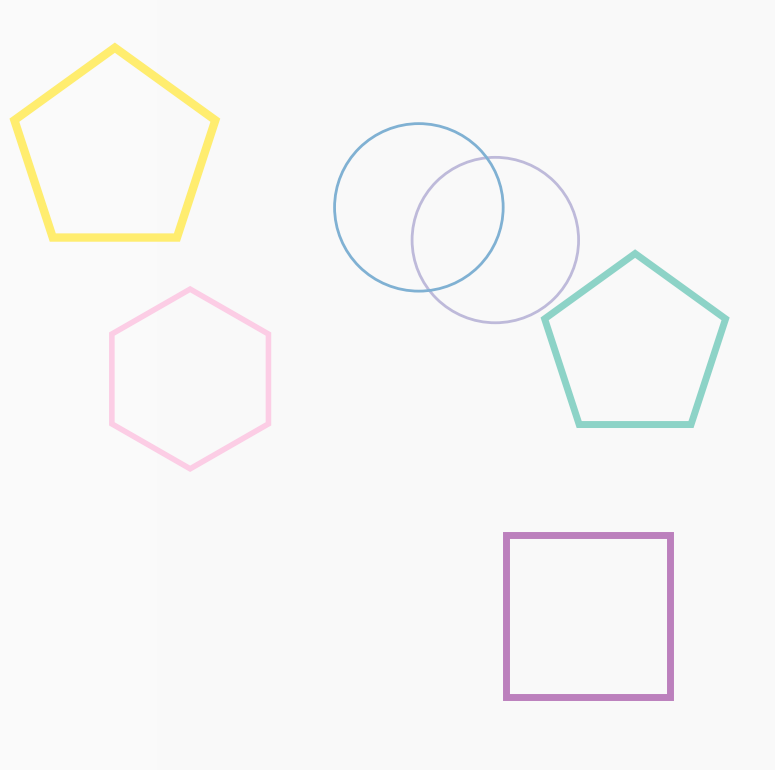[{"shape": "pentagon", "thickness": 2.5, "radius": 0.61, "center": [0.819, 0.548]}, {"shape": "circle", "thickness": 1, "radius": 0.54, "center": [0.639, 0.688]}, {"shape": "circle", "thickness": 1, "radius": 0.54, "center": [0.54, 0.731]}, {"shape": "hexagon", "thickness": 2, "radius": 0.58, "center": [0.245, 0.508]}, {"shape": "square", "thickness": 2.5, "radius": 0.53, "center": [0.759, 0.2]}, {"shape": "pentagon", "thickness": 3, "radius": 0.68, "center": [0.148, 0.802]}]